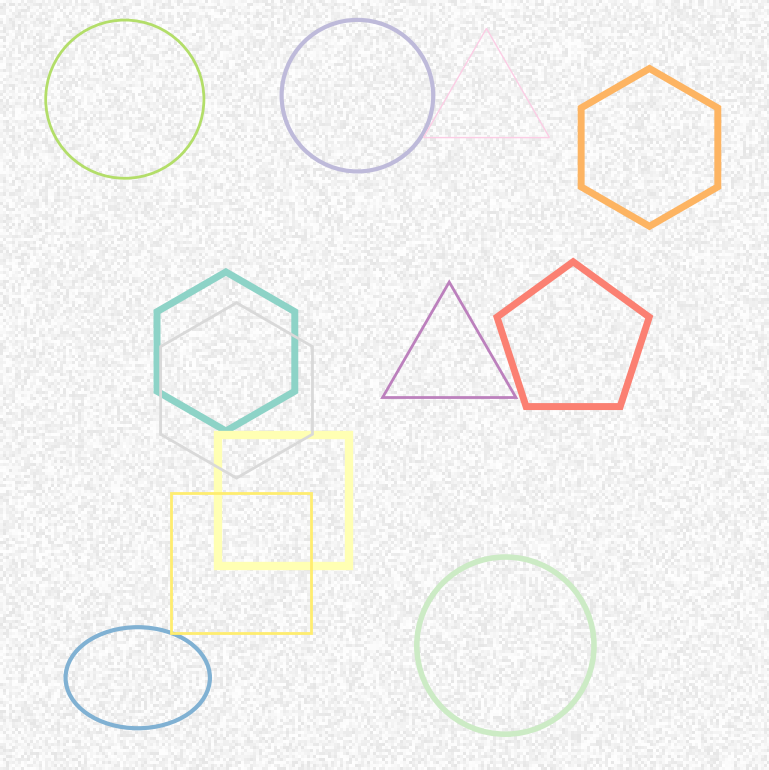[{"shape": "hexagon", "thickness": 2.5, "radius": 0.52, "center": [0.293, 0.544]}, {"shape": "square", "thickness": 3, "radius": 0.43, "center": [0.369, 0.35]}, {"shape": "circle", "thickness": 1.5, "radius": 0.49, "center": [0.464, 0.876]}, {"shape": "pentagon", "thickness": 2.5, "radius": 0.52, "center": [0.744, 0.556]}, {"shape": "oval", "thickness": 1.5, "radius": 0.47, "center": [0.179, 0.12]}, {"shape": "hexagon", "thickness": 2.5, "radius": 0.51, "center": [0.843, 0.809]}, {"shape": "circle", "thickness": 1, "radius": 0.51, "center": [0.162, 0.871]}, {"shape": "triangle", "thickness": 0.5, "radius": 0.47, "center": [0.632, 0.869]}, {"shape": "hexagon", "thickness": 1, "radius": 0.57, "center": [0.307, 0.493]}, {"shape": "triangle", "thickness": 1, "radius": 0.5, "center": [0.583, 0.534]}, {"shape": "circle", "thickness": 2, "radius": 0.58, "center": [0.656, 0.162]}, {"shape": "square", "thickness": 1, "radius": 0.45, "center": [0.313, 0.269]}]